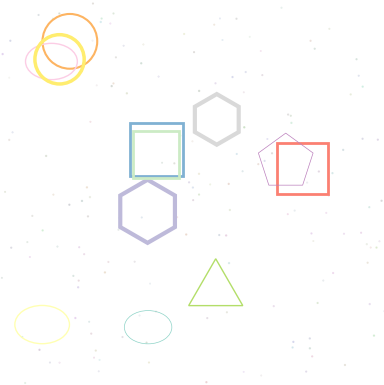[{"shape": "oval", "thickness": 0.5, "radius": 0.31, "center": [0.385, 0.15]}, {"shape": "oval", "thickness": 1, "radius": 0.35, "center": [0.109, 0.157]}, {"shape": "hexagon", "thickness": 3, "radius": 0.41, "center": [0.383, 0.451]}, {"shape": "square", "thickness": 2, "radius": 0.33, "center": [0.786, 0.562]}, {"shape": "square", "thickness": 2, "radius": 0.34, "center": [0.406, 0.613]}, {"shape": "circle", "thickness": 1.5, "radius": 0.36, "center": [0.181, 0.893]}, {"shape": "triangle", "thickness": 1, "radius": 0.41, "center": [0.56, 0.247]}, {"shape": "oval", "thickness": 1, "radius": 0.34, "center": [0.134, 0.84]}, {"shape": "hexagon", "thickness": 3, "radius": 0.33, "center": [0.563, 0.69]}, {"shape": "pentagon", "thickness": 0.5, "radius": 0.37, "center": [0.742, 0.579]}, {"shape": "square", "thickness": 2, "radius": 0.3, "center": [0.405, 0.599]}, {"shape": "circle", "thickness": 2.5, "radius": 0.32, "center": [0.155, 0.846]}]